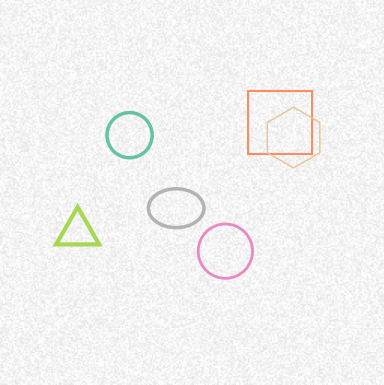[{"shape": "circle", "thickness": 2.5, "radius": 0.29, "center": [0.337, 0.649]}, {"shape": "square", "thickness": 1.5, "radius": 0.41, "center": [0.727, 0.681]}, {"shape": "circle", "thickness": 2, "radius": 0.35, "center": [0.585, 0.348]}, {"shape": "triangle", "thickness": 3, "radius": 0.32, "center": [0.202, 0.398]}, {"shape": "hexagon", "thickness": 1, "radius": 0.39, "center": [0.763, 0.643]}, {"shape": "oval", "thickness": 2.5, "radius": 0.36, "center": [0.458, 0.459]}]